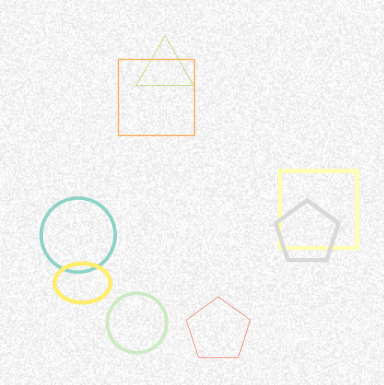[{"shape": "circle", "thickness": 2.5, "radius": 0.48, "center": [0.203, 0.389]}, {"shape": "square", "thickness": 3, "radius": 0.5, "center": [0.828, 0.455]}, {"shape": "pentagon", "thickness": 0.5, "radius": 0.44, "center": [0.567, 0.142]}, {"shape": "square", "thickness": 1, "radius": 0.5, "center": [0.404, 0.748]}, {"shape": "triangle", "thickness": 0.5, "radius": 0.43, "center": [0.429, 0.821]}, {"shape": "pentagon", "thickness": 3, "radius": 0.43, "center": [0.798, 0.394]}, {"shape": "circle", "thickness": 2.5, "radius": 0.39, "center": [0.356, 0.161]}, {"shape": "oval", "thickness": 3, "radius": 0.36, "center": [0.214, 0.265]}]